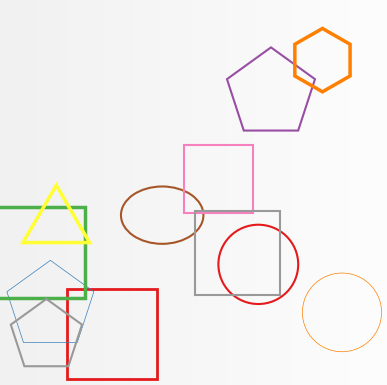[{"shape": "square", "thickness": 2, "radius": 0.59, "center": [0.289, 0.132]}, {"shape": "circle", "thickness": 1.5, "radius": 0.51, "center": [0.667, 0.313]}, {"shape": "pentagon", "thickness": 0.5, "radius": 0.59, "center": [0.13, 0.206]}, {"shape": "square", "thickness": 2.5, "radius": 0.59, "center": [0.101, 0.344]}, {"shape": "pentagon", "thickness": 1.5, "radius": 0.6, "center": [0.699, 0.758]}, {"shape": "hexagon", "thickness": 2.5, "radius": 0.41, "center": [0.832, 0.844]}, {"shape": "circle", "thickness": 0.5, "radius": 0.51, "center": [0.883, 0.189]}, {"shape": "triangle", "thickness": 2.5, "radius": 0.5, "center": [0.145, 0.42]}, {"shape": "oval", "thickness": 1.5, "radius": 0.53, "center": [0.419, 0.441]}, {"shape": "square", "thickness": 1.5, "radius": 0.45, "center": [0.564, 0.535]}, {"shape": "pentagon", "thickness": 1.5, "radius": 0.48, "center": [0.12, 0.127]}, {"shape": "square", "thickness": 1.5, "radius": 0.55, "center": [0.612, 0.342]}]